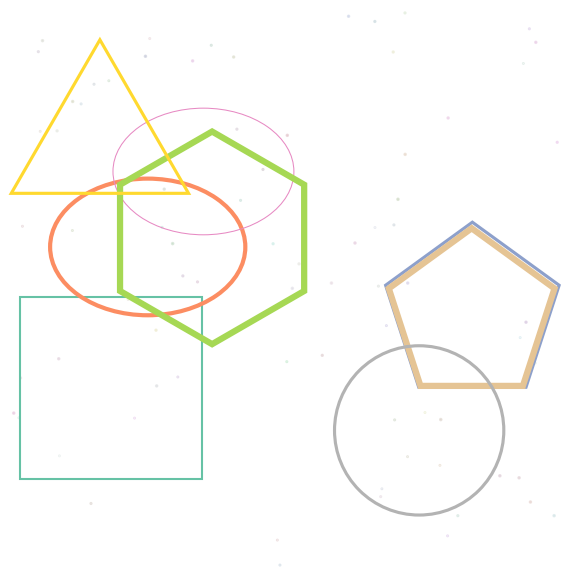[{"shape": "square", "thickness": 1, "radius": 0.79, "center": [0.192, 0.328]}, {"shape": "oval", "thickness": 2, "radius": 0.85, "center": [0.256, 0.572]}, {"shape": "pentagon", "thickness": 1.5, "radius": 0.79, "center": [0.818, 0.456]}, {"shape": "oval", "thickness": 0.5, "radius": 0.78, "center": [0.352, 0.702]}, {"shape": "hexagon", "thickness": 3, "radius": 0.92, "center": [0.367, 0.587]}, {"shape": "triangle", "thickness": 1.5, "radius": 0.89, "center": [0.173, 0.753]}, {"shape": "pentagon", "thickness": 3, "radius": 0.75, "center": [0.817, 0.453]}, {"shape": "circle", "thickness": 1.5, "radius": 0.73, "center": [0.726, 0.254]}]